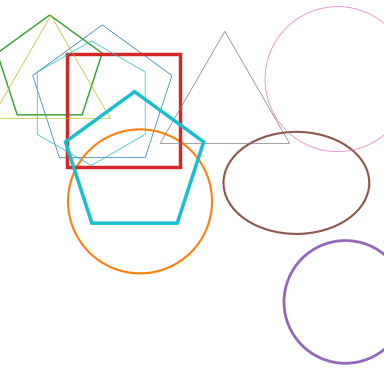[{"shape": "pentagon", "thickness": 0.5, "radius": 0.95, "center": [0.266, 0.745]}, {"shape": "circle", "thickness": 1.5, "radius": 0.94, "center": [0.364, 0.477]}, {"shape": "pentagon", "thickness": 1, "radius": 0.72, "center": [0.129, 0.818]}, {"shape": "square", "thickness": 2.5, "radius": 0.73, "center": [0.321, 0.714]}, {"shape": "circle", "thickness": 2, "radius": 0.8, "center": [0.897, 0.216]}, {"shape": "oval", "thickness": 1.5, "radius": 0.95, "center": [0.77, 0.525]}, {"shape": "circle", "thickness": 0.5, "radius": 0.94, "center": [0.877, 0.794]}, {"shape": "triangle", "thickness": 0.5, "radius": 0.97, "center": [0.584, 0.725]}, {"shape": "triangle", "thickness": 0.5, "radius": 0.89, "center": [0.132, 0.782]}, {"shape": "hexagon", "thickness": 0.5, "radius": 0.81, "center": [0.237, 0.732]}, {"shape": "pentagon", "thickness": 2.5, "radius": 0.94, "center": [0.349, 0.573]}]